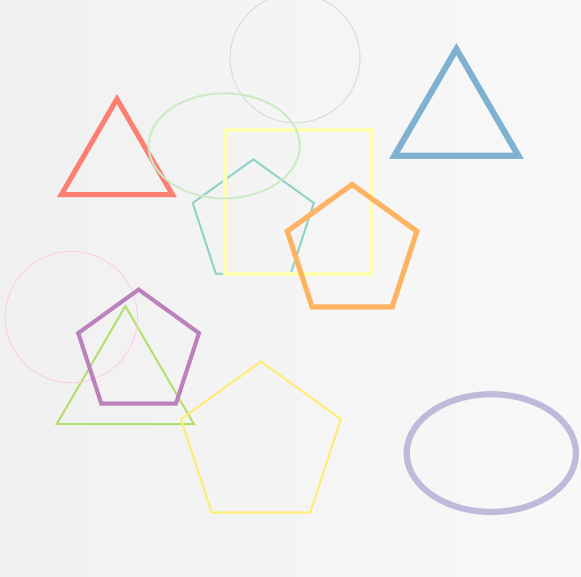[{"shape": "pentagon", "thickness": 1, "radius": 0.55, "center": [0.436, 0.614]}, {"shape": "square", "thickness": 2, "radius": 0.63, "center": [0.513, 0.649]}, {"shape": "oval", "thickness": 3, "radius": 0.73, "center": [0.845, 0.215]}, {"shape": "triangle", "thickness": 2.5, "radius": 0.55, "center": [0.201, 0.717]}, {"shape": "triangle", "thickness": 3, "radius": 0.62, "center": [0.785, 0.791]}, {"shape": "pentagon", "thickness": 2.5, "radius": 0.59, "center": [0.606, 0.563]}, {"shape": "triangle", "thickness": 1, "radius": 0.68, "center": [0.216, 0.333]}, {"shape": "circle", "thickness": 0.5, "radius": 0.57, "center": [0.123, 0.45]}, {"shape": "circle", "thickness": 0.5, "radius": 0.56, "center": [0.508, 0.898]}, {"shape": "pentagon", "thickness": 2, "radius": 0.55, "center": [0.238, 0.389]}, {"shape": "oval", "thickness": 1, "radius": 0.65, "center": [0.386, 0.747]}, {"shape": "pentagon", "thickness": 1, "radius": 0.72, "center": [0.449, 0.229]}]